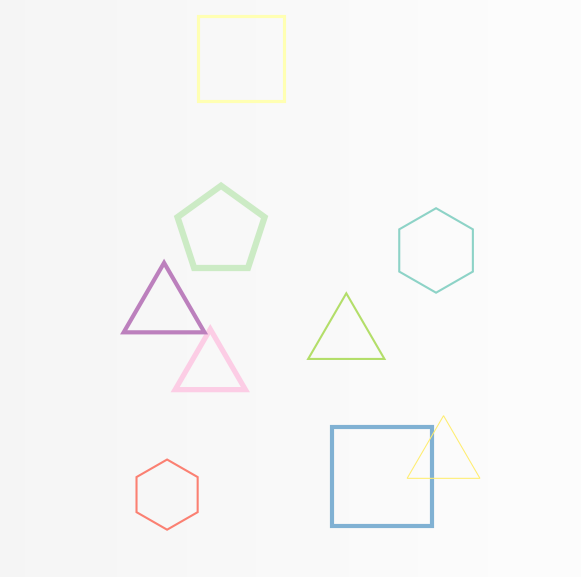[{"shape": "hexagon", "thickness": 1, "radius": 0.37, "center": [0.75, 0.565]}, {"shape": "square", "thickness": 1.5, "radius": 0.37, "center": [0.415, 0.898]}, {"shape": "hexagon", "thickness": 1, "radius": 0.3, "center": [0.287, 0.143]}, {"shape": "square", "thickness": 2, "radius": 0.43, "center": [0.657, 0.174]}, {"shape": "triangle", "thickness": 1, "radius": 0.38, "center": [0.596, 0.415]}, {"shape": "triangle", "thickness": 2.5, "radius": 0.35, "center": [0.362, 0.359]}, {"shape": "triangle", "thickness": 2, "radius": 0.4, "center": [0.282, 0.464]}, {"shape": "pentagon", "thickness": 3, "radius": 0.39, "center": [0.38, 0.599]}, {"shape": "triangle", "thickness": 0.5, "radius": 0.36, "center": [0.763, 0.207]}]